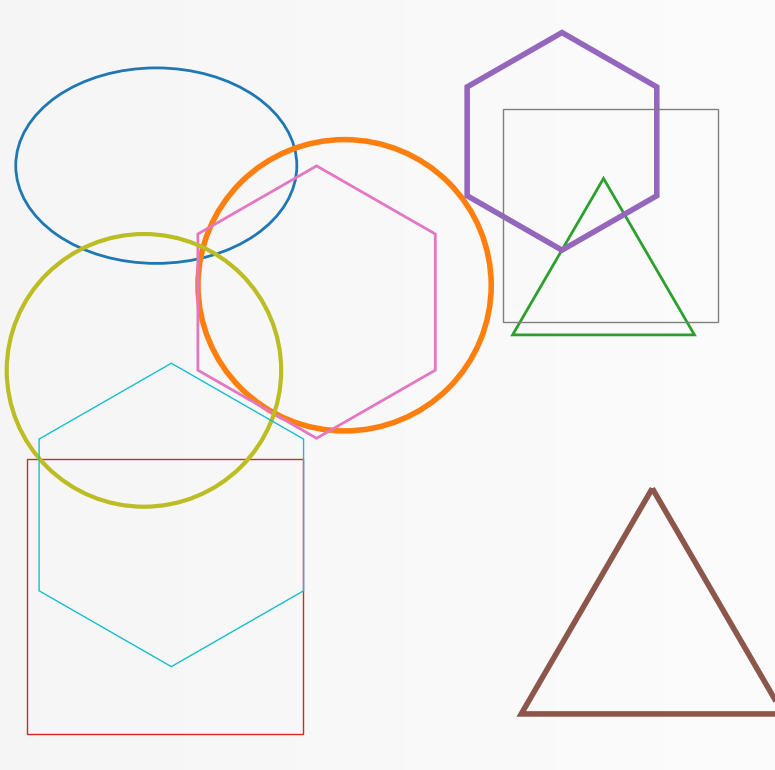[{"shape": "oval", "thickness": 1, "radius": 0.91, "center": [0.202, 0.785]}, {"shape": "circle", "thickness": 2, "radius": 0.95, "center": [0.445, 0.63]}, {"shape": "triangle", "thickness": 1, "radius": 0.68, "center": [0.779, 0.633]}, {"shape": "square", "thickness": 0.5, "radius": 0.89, "center": [0.213, 0.225]}, {"shape": "hexagon", "thickness": 2, "radius": 0.71, "center": [0.725, 0.816]}, {"shape": "triangle", "thickness": 2, "radius": 0.98, "center": [0.842, 0.17]}, {"shape": "hexagon", "thickness": 1, "radius": 0.88, "center": [0.409, 0.608]}, {"shape": "square", "thickness": 0.5, "radius": 0.69, "center": [0.788, 0.72]}, {"shape": "circle", "thickness": 1.5, "radius": 0.89, "center": [0.186, 0.519]}, {"shape": "hexagon", "thickness": 0.5, "radius": 0.99, "center": [0.221, 0.331]}]